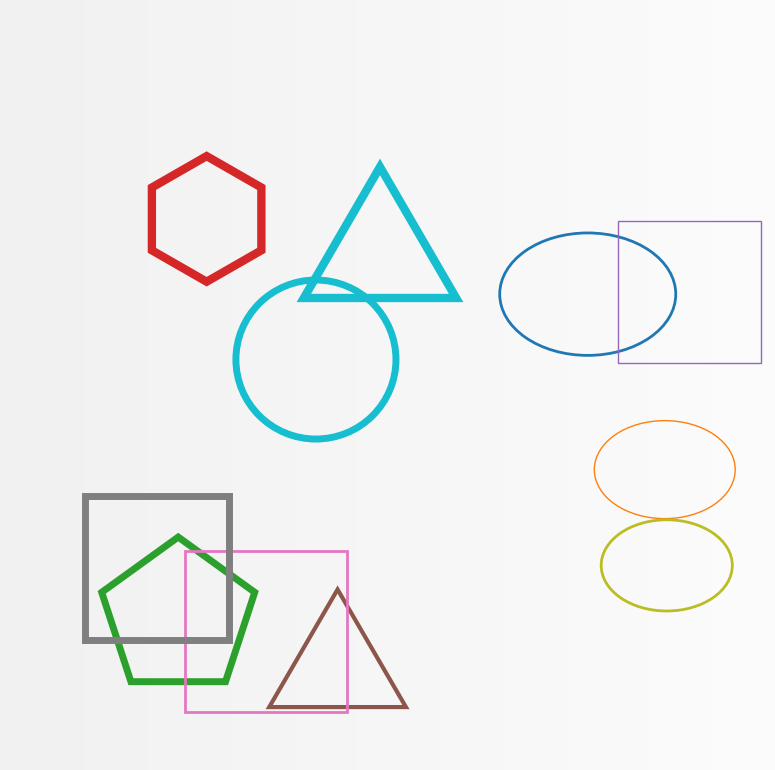[{"shape": "oval", "thickness": 1, "radius": 0.57, "center": [0.758, 0.618]}, {"shape": "oval", "thickness": 0.5, "radius": 0.45, "center": [0.858, 0.39]}, {"shape": "pentagon", "thickness": 2.5, "radius": 0.52, "center": [0.23, 0.199]}, {"shape": "hexagon", "thickness": 3, "radius": 0.41, "center": [0.267, 0.716]}, {"shape": "square", "thickness": 0.5, "radius": 0.46, "center": [0.89, 0.621]}, {"shape": "triangle", "thickness": 1.5, "radius": 0.51, "center": [0.436, 0.133]}, {"shape": "square", "thickness": 1, "radius": 0.52, "center": [0.343, 0.18]}, {"shape": "square", "thickness": 2.5, "radius": 0.47, "center": [0.203, 0.262]}, {"shape": "oval", "thickness": 1, "radius": 0.42, "center": [0.86, 0.266]}, {"shape": "triangle", "thickness": 3, "radius": 0.57, "center": [0.49, 0.67]}, {"shape": "circle", "thickness": 2.5, "radius": 0.52, "center": [0.408, 0.533]}]